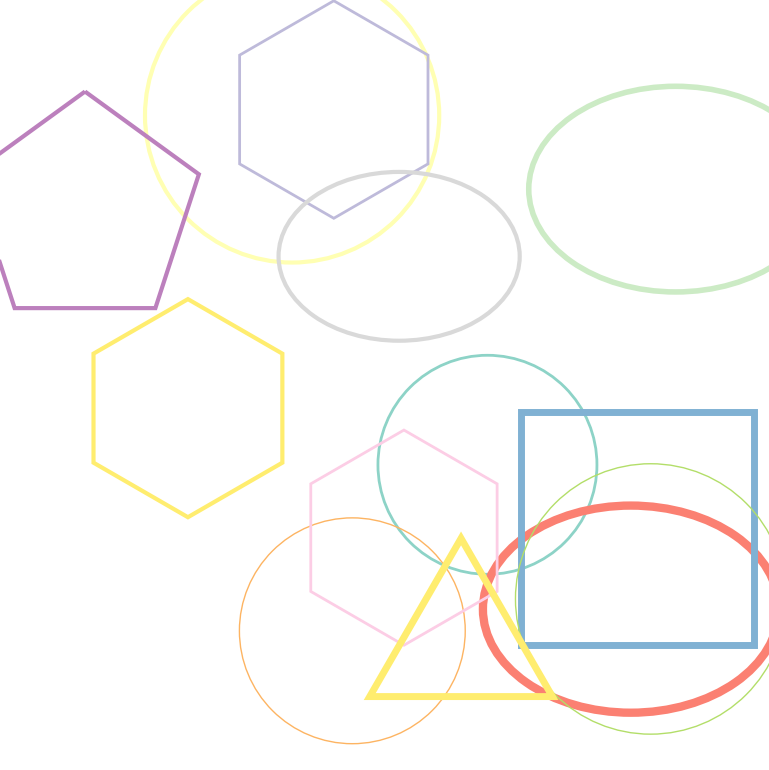[{"shape": "circle", "thickness": 1, "radius": 0.71, "center": [0.633, 0.396]}, {"shape": "circle", "thickness": 1.5, "radius": 0.96, "center": [0.379, 0.85]}, {"shape": "hexagon", "thickness": 1, "radius": 0.71, "center": [0.434, 0.858]}, {"shape": "oval", "thickness": 3, "radius": 0.96, "center": [0.819, 0.209]}, {"shape": "square", "thickness": 2.5, "radius": 0.76, "center": [0.828, 0.313]}, {"shape": "circle", "thickness": 0.5, "radius": 0.73, "center": [0.458, 0.181]}, {"shape": "circle", "thickness": 0.5, "radius": 0.88, "center": [0.845, 0.222]}, {"shape": "hexagon", "thickness": 1, "radius": 0.7, "center": [0.525, 0.302]}, {"shape": "oval", "thickness": 1.5, "radius": 0.78, "center": [0.518, 0.667]}, {"shape": "pentagon", "thickness": 1.5, "radius": 0.78, "center": [0.11, 0.726]}, {"shape": "oval", "thickness": 2, "radius": 0.95, "center": [0.877, 0.754]}, {"shape": "triangle", "thickness": 2.5, "radius": 0.68, "center": [0.599, 0.164]}, {"shape": "hexagon", "thickness": 1.5, "radius": 0.71, "center": [0.244, 0.47]}]